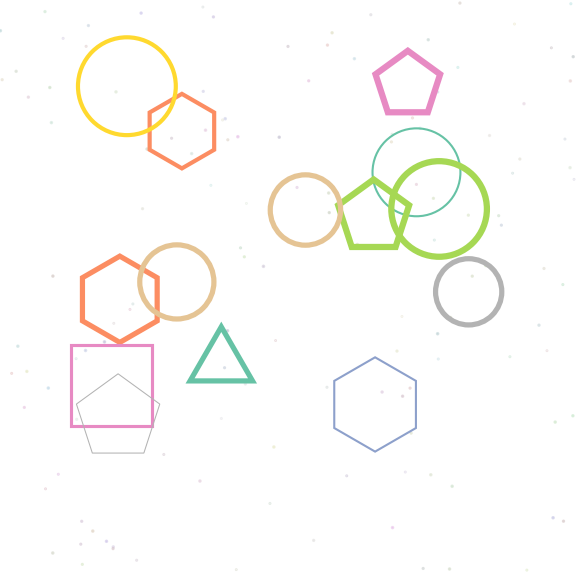[{"shape": "circle", "thickness": 1, "radius": 0.38, "center": [0.721, 0.701]}, {"shape": "triangle", "thickness": 2.5, "radius": 0.31, "center": [0.383, 0.371]}, {"shape": "hexagon", "thickness": 2.5, "radius": 0.37, "center": [0.207, 0.481]}, {"shape": "hexagon", "thickness": 2, "radius": 0.32, "center": [0.315, 0.772]}, {"shape": "hexagon", "thickness": 1, "radius": 0.41, "center": [0.65, 0.299]}, {"shape": "square", "thickness": 1.5, "radius": 0.35, "center": [0.193, 0.331]}, {"shape": "pentagon", "thickness": 3, "radius": 0.29, "center": [0.706, 0.852]}, {"shape": "pentagon", "thickness": 3, "radius": 0.32, "center": [0.647, 0.624]}, {"shape": "circle", "thickness": 3, "radius": 0.41, "center": [0.76, 0.637]}, {"shape": "circle", "thickness": 2, "radius": 0.42, "center": [0.22, 0.85]}, {"shape": "circle", "thickness": 2.5, "radius": 0.3, "center": [0.529, 0.635]}, {"shape": "circle", "thickness": 2.5, "radius": 0.32, "center": [0.306, 0.511]}, {"shape": "pentagon", "thickness": 0.5, "radius": 0.38, "center": [0.204, 0.276]}, {"shape": "circle", "thickness": 2.5, "radius": 0.29, "center": [0.812, 0.494]}]